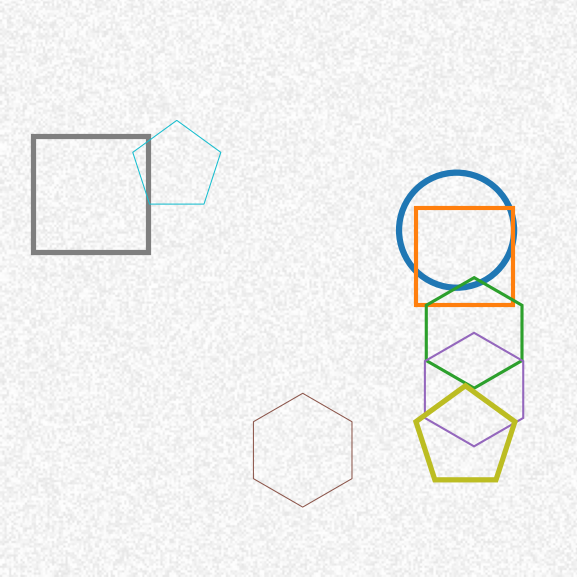[{"shape": "circle", "thickness": 3, "radius": 0.5, "center": [0.791, 0.601]}, {"shape": "square", "thickness": 2, "radius": 0.42, "center": [0.805, 0.555]}, {"shape": "hexagon", "thickness": 1.5, "radius": 0.48, "center": [0.821, 0.423]}, {"shape": "hexagon", "thickness": 1, "radius": 0.49, "center": [0.821, 0.325]}, {"shape": "hexagon", "thickness": 0.5, "radius": 0.49, "center": [0.524, 0.22]}, {"shape": "square", "thickness": 2.5, "radius": 0.5, "center": [0.157, 0.663]}, {"shape": "pentagon", "thickness": 2.5, "radius": 0.45, "center": [0.806, 0.241]}, {"shape": "pentagon", "thickness": 0.5, "radius": 0.4, "center": [0.306, 0.711]}]